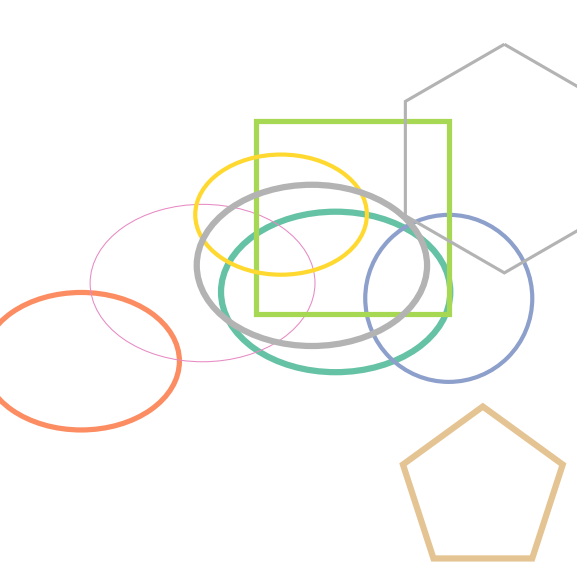[{"shape": "oval", "thickness": 3, "radius": 0.99, "center": [0.581, 0.494]}, {"shape": "oval", "thickness": 2.5, "radius": 0.85, "center": [0.141, 0.374]}, {"shape": "circle", "thickness": 2, "radius": 0.72, "center": [0.777, 0.482]}, {"shape": "oval", "thickness": 0.5, "radius": 0.97, "center": [0.351, 0.509]}, {"shape": "square", "thickness": 2.5, "radius": 0.84, "center": [0.61, 0.623]}, {"shape": "oval", "thickness": 2, "radius": 0.74, "center": [0.487, 0.627]}, {"shape": "pentagon", "thickness": 3, "radius": 0.73, "center": [0.836, 0.15]}, {"shape": "hexagon", "thickness": 1.5, "radius": 0.99, "center": [0.873, 0.725]}, {"shape": "oval", "thickness": 3, "radius": 1.0, "center": [0.54, 0.54]}]